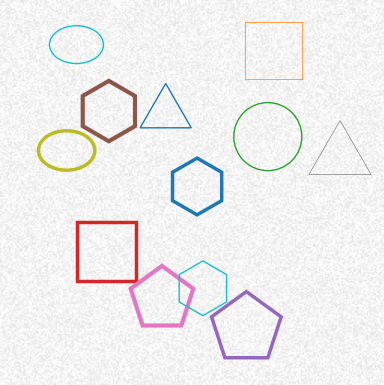[{"shape": "hexagon", "thickness": 2.5, "radius": 0.37, "center": [0.512, 0.516]}, {"shape": "triangle", "thickness": 1, "radius": 0.38, "center": [0.43, 0.706]}, {"shape": "square", "thickness": 0.5, "radius": 0.37, "center": [0.711, 0.868]}, {"shape": "circle", "thickness": 1, "radius": 0.44, "center": [0.696, 0.645]}, {"shape": "square", "thickness": 2.5, "radius": 0.39, "center": [0.276, 0.347]}, {"shape": "pentagon", "thickness": 2.5, "radius": 0.47, "center": [0.64, 0.148]}, {"shape": "hexagon", "thickness": 3, "radius": 0.39, "center": [0.283, 0.712]}, {"shape": "pentagon", "thickness": 3, "radius": 0.43, "center": [0.421, 0.224]}, {"shape": "triangle", "thickness": 0.5, "radius": 0.47, "center": [0.883, 0.594]}, {"shape": "oval", "thickness": 2.5, "radius": 0.37, "center": [0.173, 0.609]}, {"shape": "hexagon", "thickness": 1, "radius": 0.36, "center": [0.527, 0.251]}, {"shape": "oval", "thickness": 1, "radius": 0.35, "center": [0.199, 0.884]}]